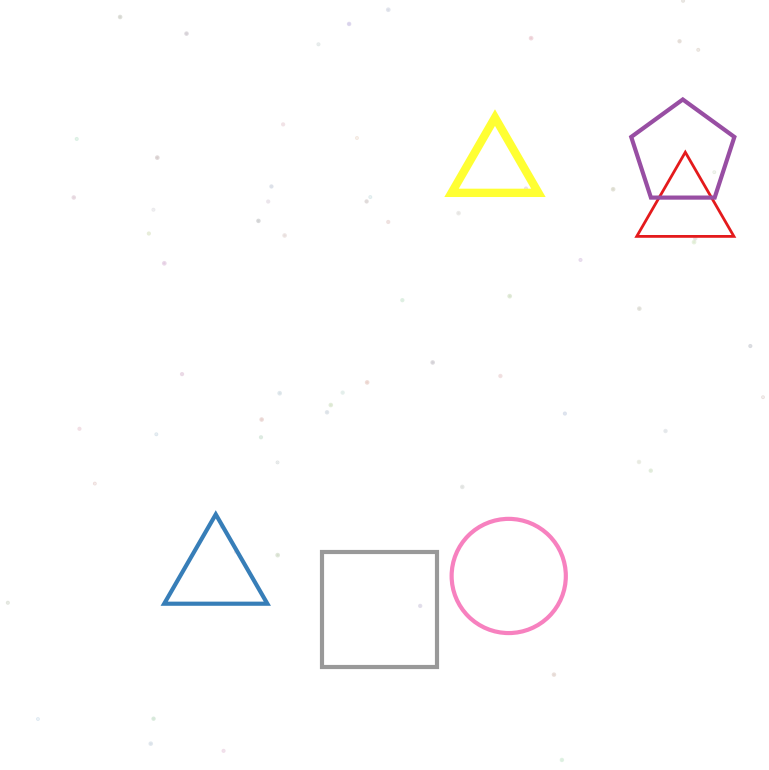[{"shape": "triangle", "thickness": 1, "radius": 0.36, "center": [0.89, 0.729]}, {"shape": "triangle", "thickness": 1.5, "radius": 0.39, "center": [0.28, 0.255]}, {"shape": "pentagon", "thickness": 1.5, "radius": 0.35, "center": [0.887, 0.8]}, {"shape": "triangle", "thickness": 3, "radius": 0.33, "center": [0.643, 0.782]}, {"shape": "circle", "thickness": 1.5, "radius": 0.37, "center": [0.661, 0.252]}, {"shape": "square", "thickness": 1.5, "radius": 0.37, "center": [0.492, 0.209]}]